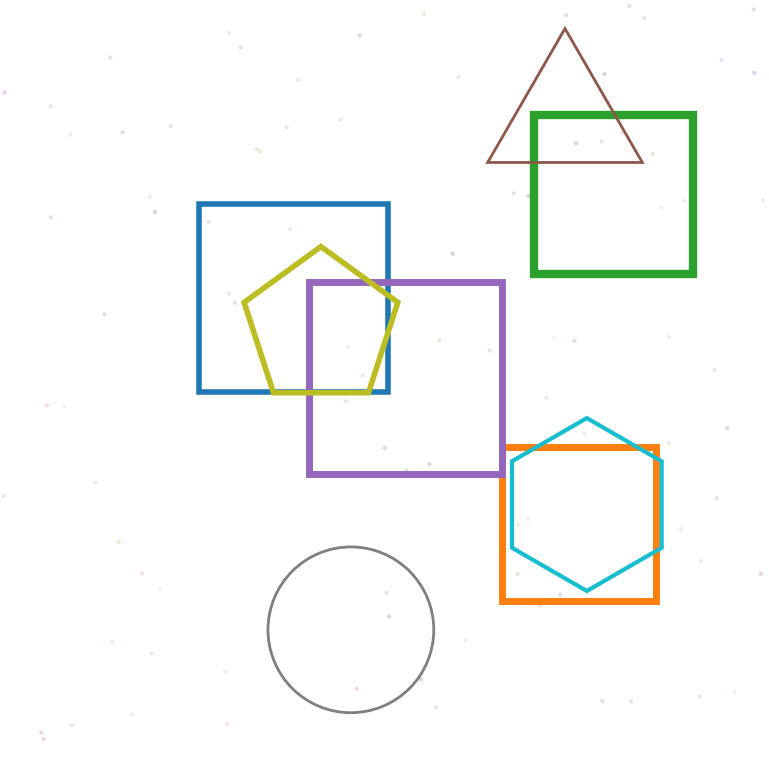[{"shape": "square", "thickness": 2, "radius": 0.61, "center": [0.381, 0.613]}, {"shape": "square", "thickness": 2.5, "radius": 0.5, "center": [0.752, 0.32]}, {"shape": "square", "thickness": 3, "radius": 0.52, "center": [0.796, 0.748]}, {"shape": "square", "thickness": 2.5, "radius": 0.62, "center": [0.527, 0.509]}, {"shape": "triangle", "thickness": 1, "radius": 0.58, "center": [0.734, 0.847]}, {"shape": "circle", "thickness": 1, "radius": 0.54, "center": [0.456, 0.182]}, {"shape": "pentagon", "thickness": 2, "radius": 0.52, "center": [0.417, 0.575]}, {"shape": "hexagon", "thickness": 1.5, "radius": 0.56, "center": [0.762, 0.345]}]